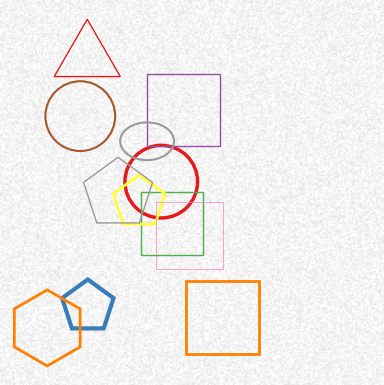[{"shape": "triangle", "thickness": 1, "radius": 0.5, "center": [0.227, 0.851]}, {"shape": "circle", "thickness": 2.5, "radius": 0.47, "center": [0.419, 0.528]}, {"shape": "pentagon", "thickness": 3, "radius": 0.35, "center": [0.228, 0.204]}, {"shape": "square", "thickness": 1, "radius": 0.41, "center": [0.447, 0.42]}, {"shape": "square", "thickness": 1, "radius": 0.47, "center": [0.477, 0.714]}, {"shape": "hexagon", "thickness": 2, "radius": 0.49, "center": [0.123, 0.148]}, {"shape": "square", "thickness": 2, "radius": 0.47, "center": [0.579, 0.176]}, {"shape": "pentagon", "thickness": 2, "radius": 0.35, "center": [0.362, 0.475]}, {"shape": "circle", "thickness": 1.5, "radius": 0.45, "center": [0.209, 0.698]}, {"shape": "square", "thickness": 0.5, "radius": 0.44, "center": [0.491, 0.387]}, {"shape": "pentagon", "thickness": 1, "radius": 0.47, "center": [0.307, 0.497]}, {"shape": "oval", "thickness": 1.5, "radius": 0.35, "center": [0.382, 0.633]}]